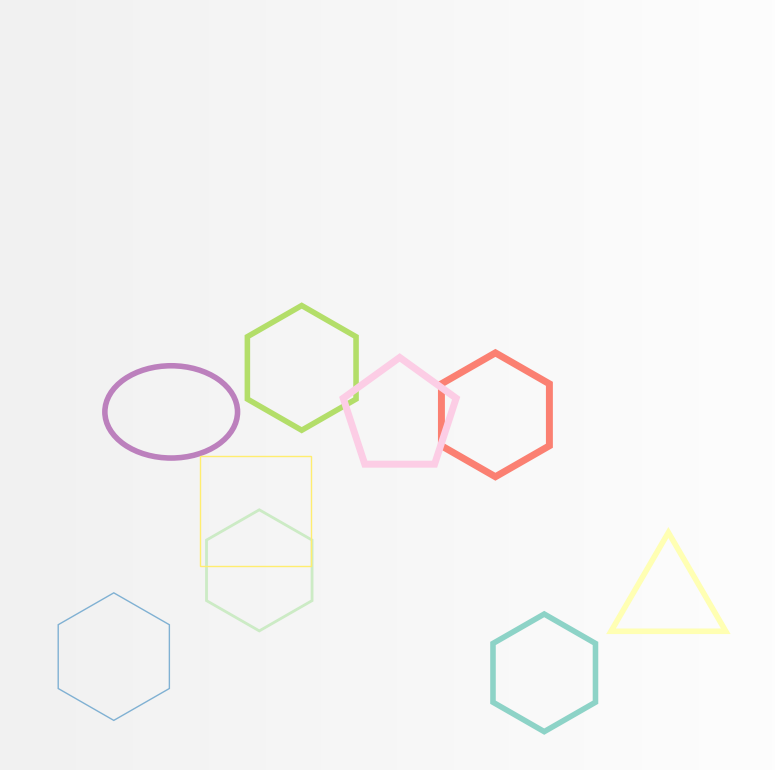[{"shape": "hexagon", "thickness": 2, "radius": 0.38, "center": [0.702, 0.126]}, {"shape": "triangle", "thickness": 2, "radius": 0.43, "center": [0.862, 0.223]}, {"shape": "hexagon", "thickness": 2.5, "radius": 0.4, "center": [0.639, 0.461]}, {"shape": "hexagon", "thickness": 0.5, "radius": 0.41, "center": [0.147, 0.147]}, {"shape": "hexagon", "thickness": 2, "radius": 0.4, "center": [0.389, 0.522]}, {"shape": "pentagon", "thickness": 2.5, "radius": 0.38, "center": [0.516, 0.459]}, {"shape": "oval", "thickness": 2, "radius": 0.43, "center": [0.221, 0.465]}, {"shape": "hexagon", "thickness": 1, "radius": 0.39, "center": [0.335, 0.259]}, {"shape": "square", "thickness": 0.5, "radius": 0.36, "center": [0.33, 0.336]}]